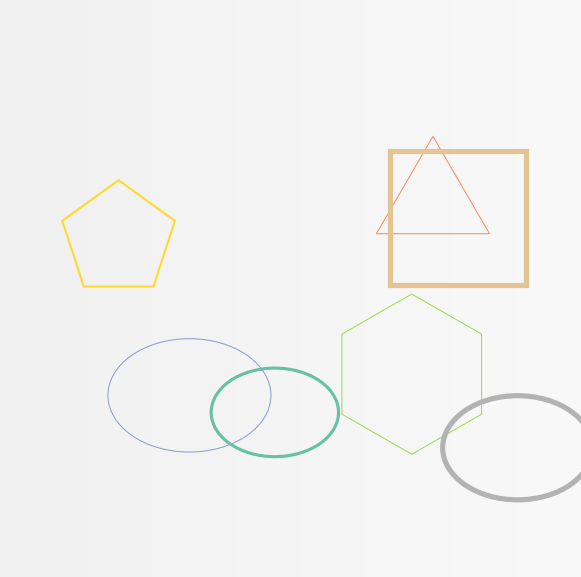[{"shape": "oval", "thickness": 1.5, "radius": 0.55, "center": [0.473, 0.285]}, {"shape": "triangle", "thickness": 0.5, "radius": 0.56, "center": [0.745, 0.651]}, {"shape": "oval", "thickness": 0.5, "radius": 0.7, "center": [0.326, 0.315]}, {"shape": "hexagon", "thickness": 0.5, "radius": 0.69, "center": [0.708, 0.351]}, {"shape": "pentagon", "thickness": 1, "radius": 0.51, "center": [0.204, 0.585]}, {"shape": "square", "thickness": 2.5, "radius": 0.58, "center": [0.788, 0.622]}, {"shape": "oval", "thickness": 2.5, "radius": 0.64, "center": [0.89, 0.224]}]